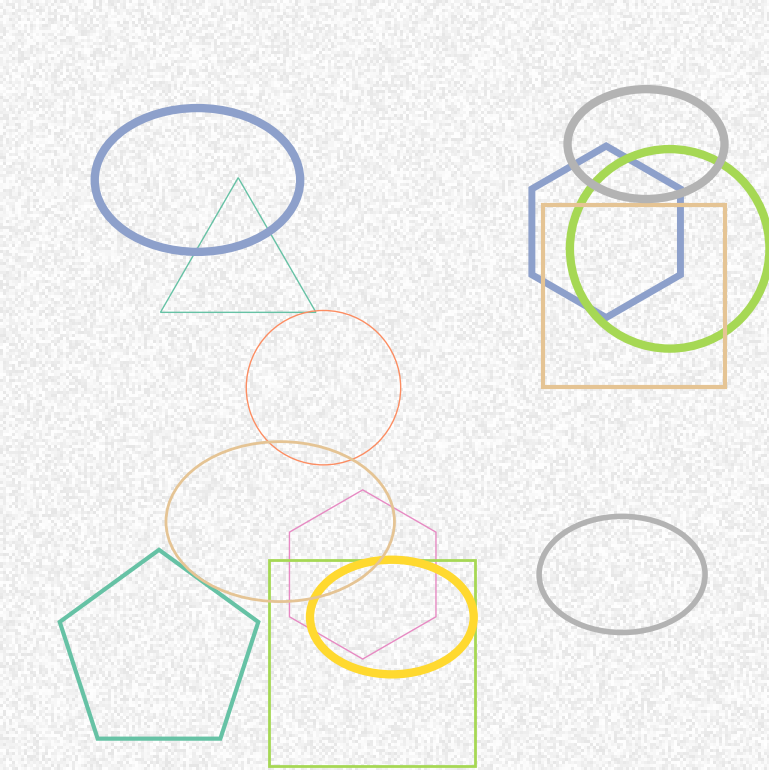[{"shape": "pentagon", "thickness": 1.5, "radius": 0.68, "center": [0.207, 0.15]}, {"shape": "triangle", "thickness": 0.5, "radius": 0.58, "center": [0.309, 0.653]}, {"shape": "circle", "thickness": 0.5, "radius": 0.5, "center": [0.42, 0.497]}, {"shape": "hexagon", "thickness": 2.5, "radius": 0.56, "center": [0.787, 0.699]}, {"shape": "oval", "thickness": 3, "radius": 0.67, "center": [0.256, 0.766]}, {"shape": "hexagon", "thickness": 0.5, "radius": 0.55, "center": [0.471, 0.254]}, {"shape": "square", "thickness": 1, "radius": 0.67, "center": [0.484, 0.139]}, {"shape": "circle", "thickness": 3, "radius": 0.65, "center": [0.87, 0.677]}, {"shape": "oval", "thickness": 3, "radius": 0.53, "center": [0.509, 0.199]}, {"shape": "oval", "thickness": 1, "radius": 0.74, "center": [0.364, 0.323]}, {"shape": "square", "thickness": 1.5, "radius": 0.59, "center": [0.823, 0.616]}, {"shape": "oval", "thickness": 3, "radius": 0.51, "center": [0.839, 0.813]}, {"shape": "oval", "thickness": 2, "radius": 0.54, "center": [0.808, 0.254]}]